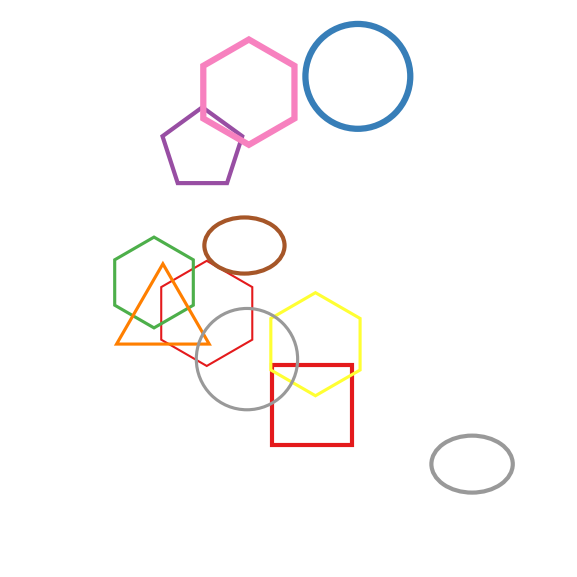[{"shape": "square", "thickness": 2, "radius": 0.35, "center": [0.541, 0.297]}, {"shape": "hexagon", "thickness": 1, "radius": 0.46, "center": [0.358, 0.456]}, {"shape": "circle", "thickness": 3, "radius": 0.45, "center": [0.62, 0.867]}, {"shape": "hexagon", "thickness": 1.5, "radius": 0.39, "center": [0.267, 0.51]}, {"shape": "pentagon", "thickness": 2, "radius": 0.36, "center": [0.35, 0.741]}, {"shape": "triangle", "thickness": 1.5, "radius": 0.46, "center": [0.282, 0.45]}, {"shape": "hexagon", "thickness": 1.5, "radius": 0.45, "center": [0.546, 0.403]}, {"shape": "oval", "thickness": 2, "radius": 0.35, "center": [0.423, 0.574]}, {"shape": "hexagon", "thickness": 3, "radius": 0.46, "center": [0.431, 0.84]}, {"shape": "oval", "thickness": 2, "radius": 0.35, "center": [0.817, 0.195]}, {"shape": "circle", "thickness": 1.5, "radius": 0.44, "center": [0.428, 0.377]}]